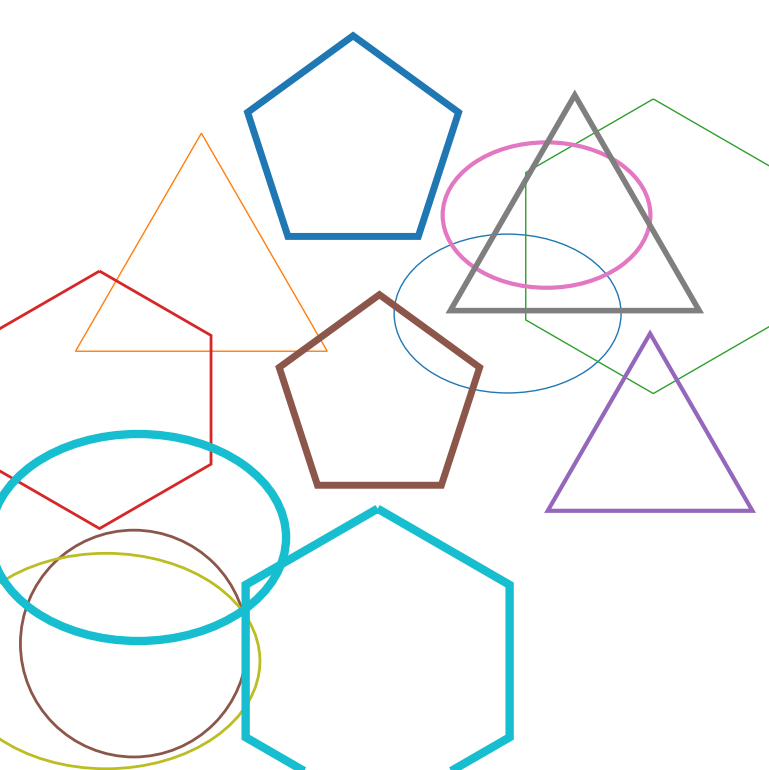[{"shape": "oval", "thickness": 0.5, "radius": 0.74, "center": [0.659, 0.593]}, {"shape": "pentagon", "thickness": 2.5, "radius": 0.72, "center": [0.459, 0.81]}, {"shape": "triangle", "thickness": 0.5, "radius": 0.94, "center": [0.262, 0.638]}, {"shape": "hexagon", "thickness": 0.5, "radius": 0.96, "center": [0.848, 0.68]}, {"shape": "hexagon", "thickness": 1, "radius": 0.84, "center": [0.129, 0.481]}, {"shape": "triangle", "thickness": 1.5, "radius": 0.77, "center": [0.844, 0.413]}, {"shape": "pentagon", "thickness": 2.5, "radius": 0.68, "center": [0.493, 0.48]}, {"shape": "circle", "thickness": 1, "radius": 0.74, "center": [0.174, 0.164]}, {"shape": "oval", "thickness": 1.5, "radius": 0.67, "center": [0.71, 0.721]}, {"shape": "triangle", "thickness": 2, "radius": 0.93, "center": [0.746, 0.69]}, {"shape": "oval", "thickness": 1, "radius": 1.0, "center": [0.138, 0.142]}, {"shape": "oval", "thickness": 3, "radius": 0.96, "center": [0.18, 0.302]}, {"shape": "hexagon", "thickness": 3, "radius": 0.99, "center": [0.49, 0.141]}]